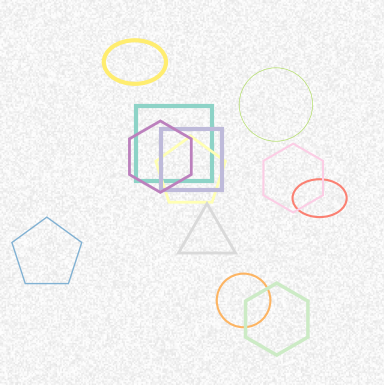[{"shape": "square", "thickness": 3, "radius": 0.49, "center": [0.453, 0.628]}, {"shape": "pentagon", "thickness": 2, "radius": 0.47, "center": [0.495, 0.552]}, {"shape": "square", "thickness": 3, "radius": 0.4, "center": [0.497, 0.586]}, {"shape": "oval", "thickness": 1.5, "radius": 0.35, "center": [0.83, 0.485]}, {"shape": "pentagon", "thickness": 1, "radius": 0.48, "center": [0.122, 0.341]}, {"shape": "circle", "thickness": 1.5, "radius": 0.35, "center": [0.633, 0.22]}, {"shape": "circle", "thickness": 0.5, "radius": 0.48, "center": [0.717, 0.728]}, {"shape": "hexagon", "thickness": 1.5, "radius": 0.45, "center": [0.762, 0.538]}, {"shape": "triangle", "thickness": 2, "radius": 0.43, "center": [0.538, 0.386]}, {"shape": "hexagon", "thickness": 2, "radius": 0.46, "center": [0.417, 0.593]}, {"shape": "hexagon", "thickness": 2.5, "radius": 0.47, "center": [0.719, 0.171]}, {"shape": "oval", "thickness": 3, "radius": 0.4, "center": [0.35, 0.839]}]